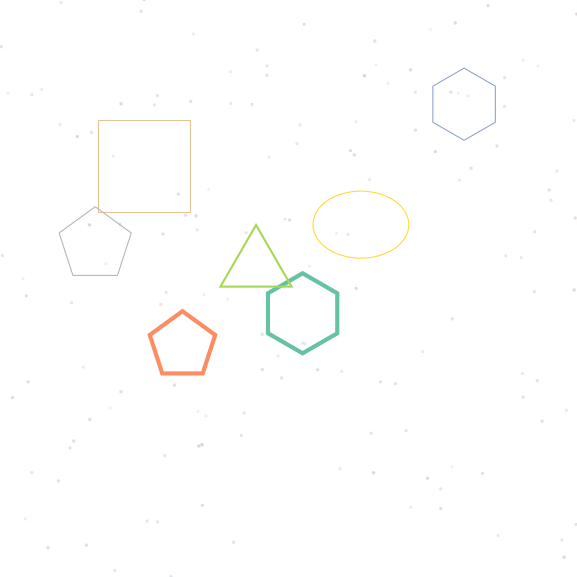[{"shape": "hexagon", "thickness": 2, "radius": 0.35, "center": [0.524, 0.457]}, {"shape": "pentagon", "thickness": 2, "radius": 0.3, "center": [0.316, 0.401]}, {"shape": "hexagon", "thickness": 0.5, "radius": 0.31, "center": [0.804, 0.819]}, {"shape": "triangle", "thickness": 1, "radius": 0.36, "center": [0.443, 0.538]}, {"shape": "oval", "thickness": 0.5, "radius": 0.41, "center": [0.625, 0.61]}, {"shape": "square", "thickness": 0.5, "radius": 0.4, "center": [0.249, 0.712]}, {"shape": "pentagon", "thickness": 0.5, "radius": 0.33, "center": [0.165, 0.575]}]